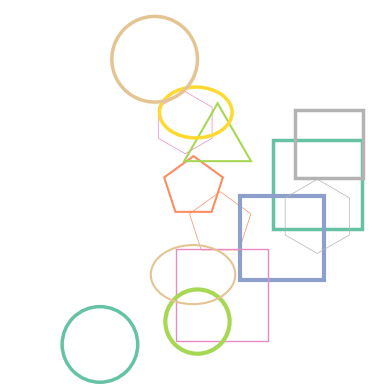[{"shape": "circle", "thickness": 2.5, "radius": 0.49, "center": [0.26, 0.105]}, {"shape": "square", "thickness": 2.5, "radius": 0.58, "center": [0.824, 0.521]}, {"shape": "pentagon", "thickness": 1.5, "radius": 0.4, "center": [0.503, 0.514]}, {"shape": "pentagon", "thickness": 0.5, "radius": 0.42, "center": [0.572, 0.419]}, {"shape": "square", "thickness": 3, "radius": 0.55, "center": [0.732, 0.382]}, {"shape": "hexagon", "thickness": 0.5, "radius": 0.4, "center": [0.481, 0.681]}, {"shape": "square", "thickness": 1, "radius": 0.6, "center": [0.577, 0.233]}, {"shape": "triangle", "thickness": 1.5, "radius": 0.5, "center": [0.565, 0.631]}, {"shape": "circle", "thickness": 3, "radius": 0.42, "center": [0.513, 0.165]}, {"shape": "oval", "thickness": 2.5, "radius": 0.47, "center": [0.509, 0.708]}, {"shape": "circle", "thickness": 2.5, "radius": 0.56, "center": [0.402, 0.846]}, {"shape": "oval", "thickness": 1.5, "radius": 0.55, "center": [0.501, 0.287]}, {"shape": "square", "thickness": 2.5, "radius": 0.44, "center": [0.855, 0.625]}, {"shape": "hexagon", "thickness": 0.5, "radius": 0.48, "center": [0.824, 0.438]}]